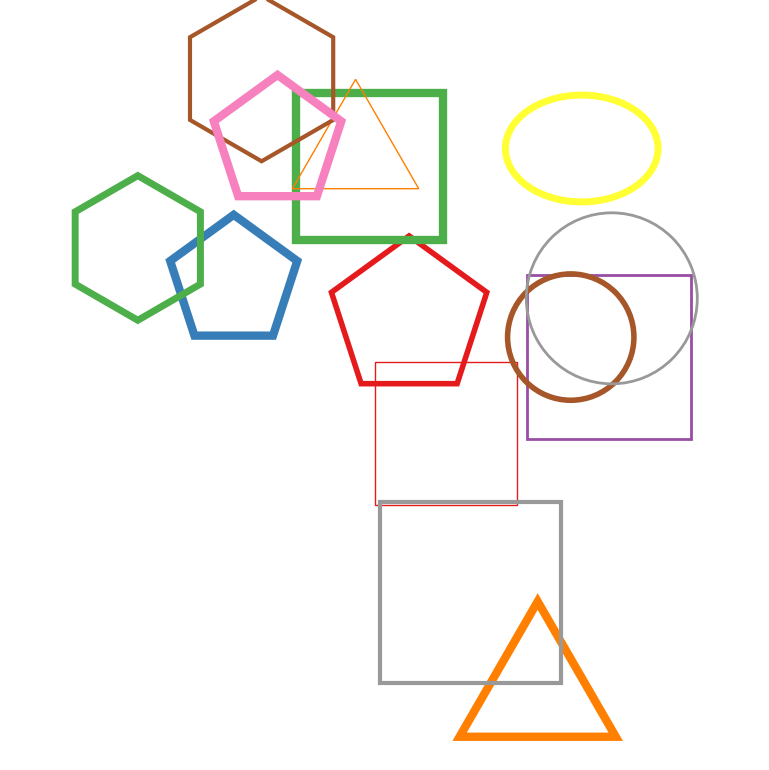[{"shape": "square", "thickness": 0.5, "radius": 0.46, "center": [0.579, 0.437]}, {"shape": "pentagon", "thickness": 2, "radius": 0.53, "center": [0.531, 0.588]}, {"shape": "pentagon", "thickness": 3, "radius": 0.43, "center": [0.304, 0.634]}, {"shape": "hexagon", "thickness": 2.5, "radius": 0.47, "center": [0.179, 0.678]}, {"shape": "square", "thickness": 3, "radius": 0.48, "center": [0.48, 0.784]}, {"shape": "square", "thickness": 1, "radius": 0.53, "center": [0.791, 0.536]}, {"shape": "triangle", "thickness": 3, "radius": 0.59, "center": [0.698, 0.102]}, {"shape": "triangle", "thickness": 0.5, "radius": 0.47, "center": [0.462, 0.802]}, {"shape": "oval", "thickness": 2.5, "radius": 0.5, "center": [0.755, 0.807]}, {"shape": "hexagon", "thickness": 1.5, "radius": 0.54, "center": [0.34, 0.898]}, {"shape": "circle", "thickness": 2, "radius": 0.41, "center": [0.741, 0.562]}, {"shape": "pentagon", "thickness": 3, "radius": 0.44, "center": [0.36, 0.816]}, {"shape": "circle", "thickness": 1, "radius": 0.56, "center": [0.795, 0.613]}, {"shape": "square", "thickness": 1.5, "radius": 0.59, "center": [0.611, 0.23]}]